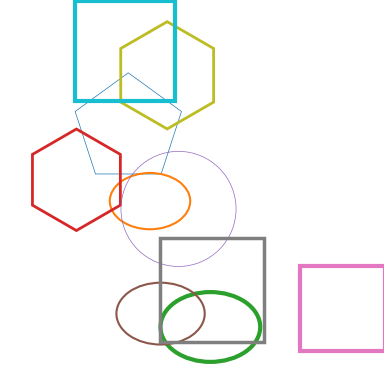[{"shape": "pentagon", "thickness": 0.5, "radius": 0.73, "center": [0.333, 0.666]}, {"shape": "oval", "thickness": 1.5, "radius": 0.52, "center": [0.39, 0.478]}, {"shape": "oval", "thickness": 3, "radius": 0.65, "center": [0.546, 0.151]}, {"shape": "hexagon", "thickness": 2, "radius": 0.66, "center": [0.198, 0.533]}, {"shape": "circle", "thickness": 0.5, "radius": 0.75, "center": [0.464, 0.457]}, {"shape": "oval", "thickness": 1.5, "radius": 0.57, "center": [0.417, 0.185]}, {"shape": "square", "thickness": 3, "radius": 0.55, "center": [0.89, 0.199]}, {"shape": "square", "thickness": 2.5, "radius": 0.67, "center": [0.551, 0.246]}, {"shape": "hexagon", "thickness": 2, "radius": 0.7, "center": [0.434, 0.804]}, {"shape": "square", "thickness": 3, "radius": 0.65, "center": [0.324, 0.868]}]